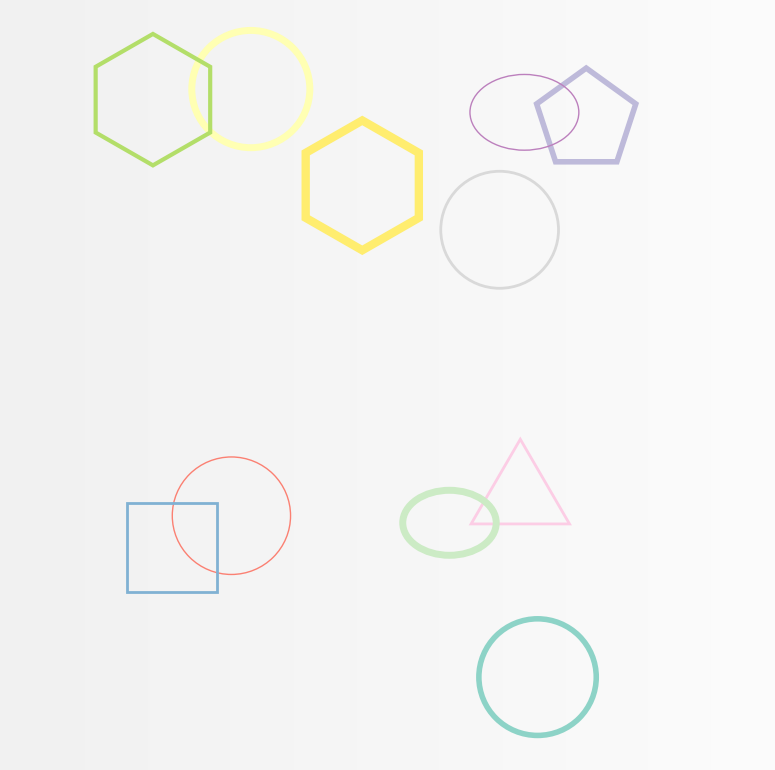[{"shape": "circle", "thickness": 2, "radius": 0.38, "center": [0.694, 0.121]}, {"shape": "circle", "thickness": 2.5, "radius": 0.38, "center": [0.324, 0.884]}, {"shape": "pentagon", "thickness": 2, "radius": 0.34, "center": [0.756, 0.844]}, {"shape": "circle", "thickness": 0.5, "radius": 0.38, "center": [0.299, 0.33]}, {"shape": "square", "thickness": 1, "radius": 0.29, "center": [0.222, 0.289]}, {"shape": "hexagon", "thickness": 1.5, "radius": 0.43, "center": [0.197, 0.871]}, {"shape": "triangle", "thickness": 1, "radius": 0.37, "center": [0.671, 0.356]}, {"shape": "circle", "thickness": 1, "radius": 0.38, "center": [0.645, 0.702]}, {"shape": "oval", "thickness": 0.5, "radius": 0.35, "center": [0.677, 0.854]}, {"shape": "oval", "thickness": 2.5, "radius": 0.3, "center": [0.58, 0.321]}, {"shape": "hexagon", "thickness": 3, "radius": 0.42, "center": [0.467, 0.759]}]